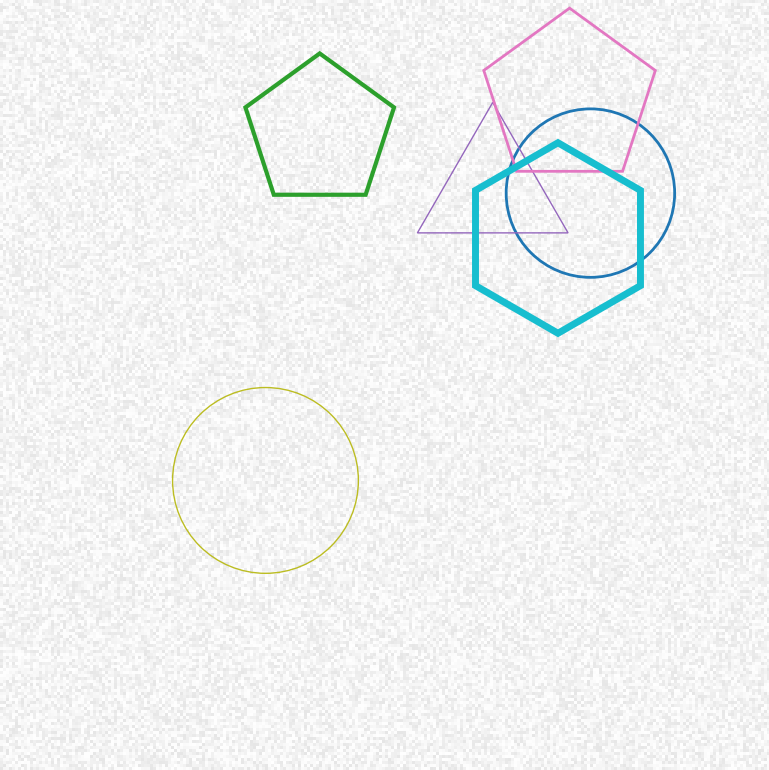[{"shape": "circle", "thickness": 1, "radius": 0.55, "center": [0.767, 0.749]}, {"shape": "pentagon", "thickness": 1.5, "radius": 0.51, "center": [0.415, 0.829]}, {"shape": "triangle", "thickness": 0.5, "radius": 0.56, "center": [0.64, 0.754]}, {"shape": "pentagon", "thickness": 1, "radius": 0.59, "center": [0.74, 0.872]}, {"shape": "circle", "thickness": 0.5, "radius": 0.6, "center": [0.345, 0.376]}, {"shape": "hexagon", "thickness": 2.5, "radius": 0.62, "center": [0.725, 0.691]}]